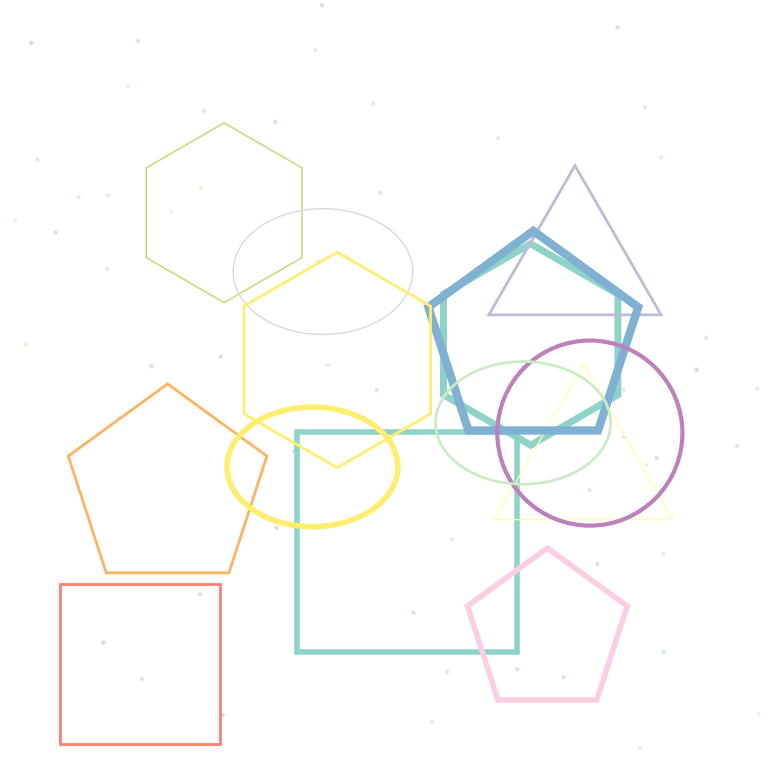[{"shape": "hexagon", "thickness": 2.5, "radius": 0.65, "center": [0.689, 0.553]}, {"shape": "square", "thickness": 2, "radius": 0.71, "center": [0.528, 0.296]}, {"shape": "triangle", "thickness": 0.5, "radius": 0.67, "center": [0.758, 0.392]}, {"shape": "triangle", "thickness": 1, "radius": 0.65, "center": [0.747, 0.656]}, {"shape": "square", "thickness": 1, "radius": 0.52, "center": [0.182, 0.138]}, {"shape": "pentagon", "thickness": 3, "radius": 0.72, "center": [0.693, 0.557]}, {"shape": "pentagon", "thickness": 1, "radius": 0.68, "center": [0.218, 0.366]}, {"shape": "hexagon", "thickness": 0.5, "radius": 0.58, "center": [0.291, 0.724]}, {"shape": "pentagon", "thickness": 2, "radius": 0.55, "center": [0.711, 0.179]}, {"shape": "oval", "thickness": 0.5, "radius": 0.58, "center": [0.419, 0.647]}, {"shape": "circle", "thickness": 1.5, "radius": 0.6, "center": [0.766, 0.438]}, {"shape": "oval", "thickness": 1, "radius": 0.57, "center": [0.679, 0.451]}, {"shape": "hexagon", "thickness": 1, "radius": 0.7, "center": [0.438, 0.533]}, {"shape": "oval", "thickness": 2, "radius": 0.55, "center": [0.406, 0.394]}]